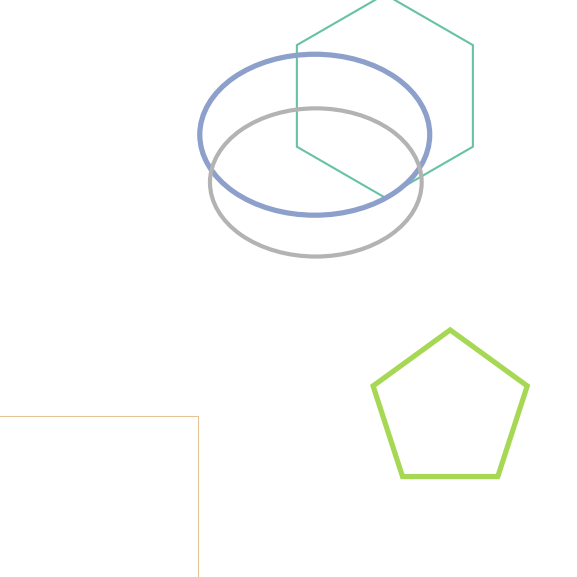[{"shape": "hexagon", "thickness": 1, "radius": 0.88, "center": [0.666, 0.833]}, {"shape": "oval", "thickness": 2.5, "radius": 1.0, "center": [0.545, 0.766]}, {"shape": "pentagon", "thickness": 2.5, "radius": 0.7, "center": [0.78, 0.287]}, {"shape": "square", "thickness": 0.5, "radius": 0.86, "center": [0.171, 0.106]}, {"shape": "oval", "thickness": 2, "radius": 0.92, "center": [0.547, 0.683]}]